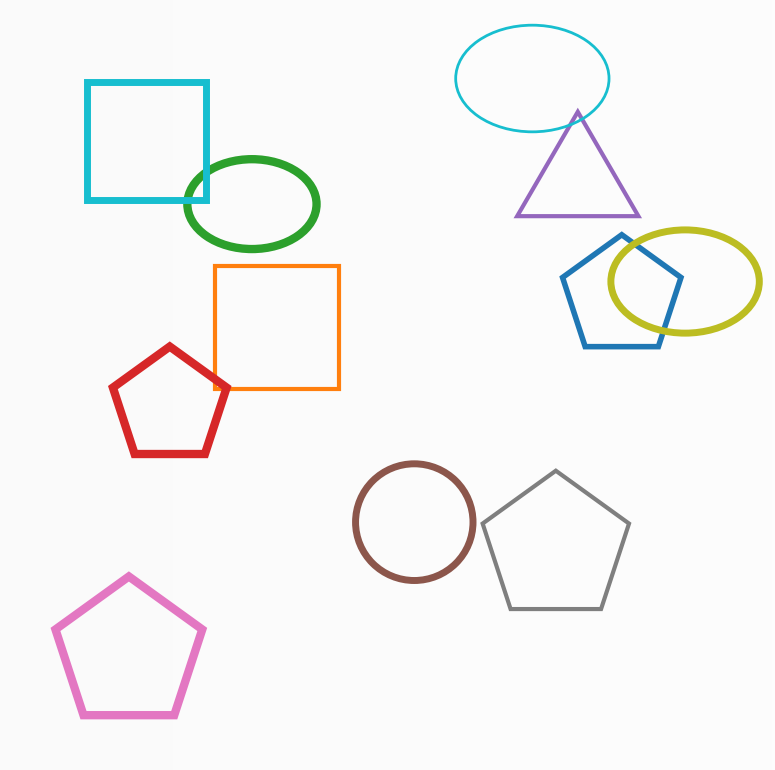[{"shape": "pentagon", "thickness": 2, "radius": 0.4, "center": [0.802, 0.615]}, {"shape": "square", "thickness": 1.5, "radius": 0.4, "center": [0.358, 0.575]}, {"shape": "oval", "thickness": 3, "radius": 0.42, "center": [0.325, 0.735]}, {"shape": "pentagon", "thickness": 3, "radius": 0.39, "center": [0.219, 0.473]}, {"shape": "triangle", "thickness": 1.5, "radius": 0.45, "center": [0.746, 0.764]}, {"shape": "circle", "thickness": 2.5, "radius": 0.38, "center": [0.535, 0.322]}, {"shape": "pentagon", "thickness": 3, "radius": 0.5, "center": [0.166, 0.152]}, {"shape": "pentagon", "thickness": 1.5, "radius": 0.5, "center": [0.717, 0.289]}, {"shape": "oval", "thickness": 2.5, "radius": 0.48, "center": [0.884, 0.634]}, {"shape": "square", "thickness": 2.5, "radius": 0.38, "center": [0.189, 0.817]}, {"shape": "oval", "thickness": 1, "radius": 0.49, "center": [0.687, 0.898]}]